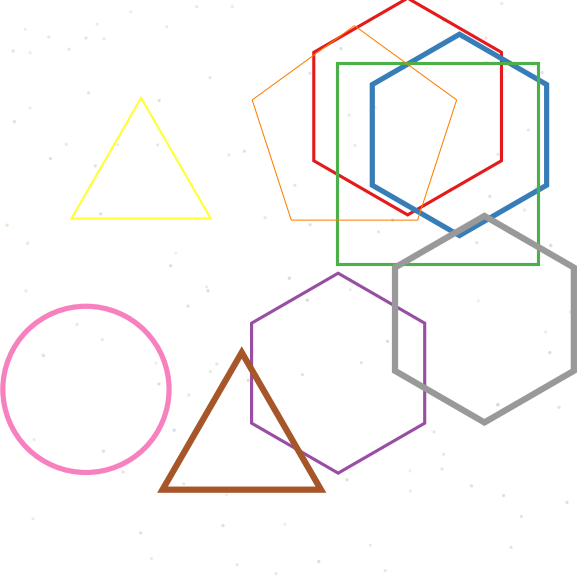[{"shape": "hexagon", "thickness": 1.5, "radius": 0.94, "center": [0.706, 0.815]}, {"shape": "hexagon", "thickness": 2.5, "radius": 0.87, "center": [0.796, 0.766]}, {"shape": "square", "thickness": 1.5, "radius": 0.87, "center": [0.757, 0.716]}, {"shape": "hexagon", "thickness": 1.5, "radius": 0.87, "center": [0.586, 0.353]}, {"shape": "pentagon", "thickness": 0.5, "radius": 0.93, "center": [0.614, 0.769]}, {"shape": "triangle", "thickness": 1, "radius": 0.7, "center": [0.244, 0.69]}, {"shape": "triangle", "thickness": 3, "radius": 0.79, "center": [0.419, 0.23]}, {"shape": "circle", "thickness": 2.5, "radius": 0.72, "center": [0.149, 0.325]}, {"shape": "hexagon", "thickness": 3, "radius": 0.89, "center": [0.839, 0.446]}]